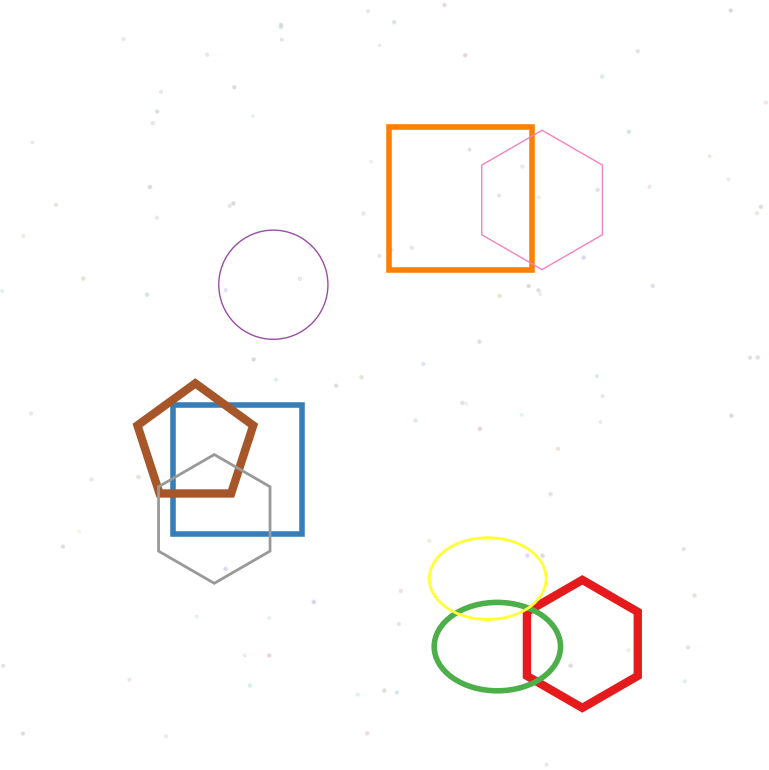[{"shape": "hexagon", "thickness": 3, "radius": 0.42, "center": [0.756, 0.164]}, {"shape": "square", "thickness": 2, "radius": 0.42, "center": [0.309, 0.39]}, {"shape": "oval", "thickness": 2, "radius": 0.41, "center": [0.646, 0.16]}, {"shape": "circle", "thickness": 0.5, "radius": 0.35, "center": [0.355, 0.63]}, {"shape": "square", "thickness": 2, "radius": 0.46, "center": [0.598, 0.742]}, {"shape": "oval", "thickness": 1, "radius": 0.38, "center": [0.633, 0.249]}, {"shape": "pentagon", "thickness": 3, "radius": 0.4, "center": [0.254, 0.423]}, {"shape": "hexagon", "thickness": 0.5, "radius": 0.45, "center": [0.704, 0.74]}, {"shape": "hexagon", "thickness": 1, "radius": 0.42, "center": [0.278, 0.326]}]